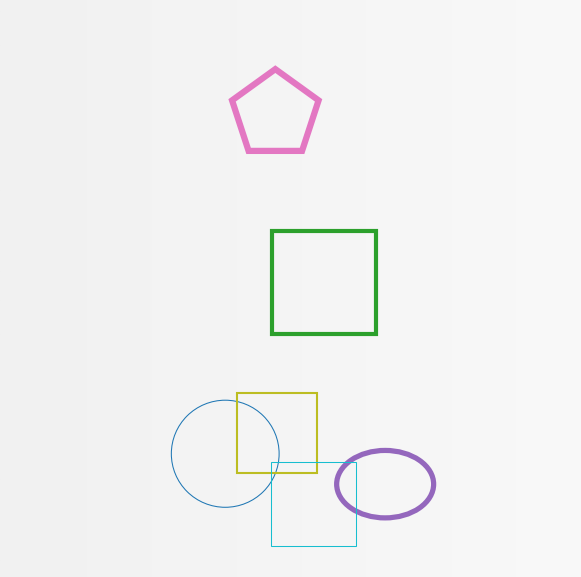[{"shape": "circle", "thickness": 0.5, "radius": 0.46, "center": [0.387, 0.213]}, {"shape": "square", "thickness": 2, "radius": 0.45, "center": [0.558, 0.51]}, {"shape": "oval", "thickness": 2.5, "radius": 0.42, "center": [0.663, 0.161]}, {"shape": "pentagon", "thickness": 3, "radius": 0.39, "center": [0.474, 0.801]}, {"shape": "square", "thickness": 1, "radius": 0.34, "center": [0.476, 0.25]}, {"shape": "square", "thickness": 0.5, "radius": 0.36, "center": [0.54, 0.126]}]